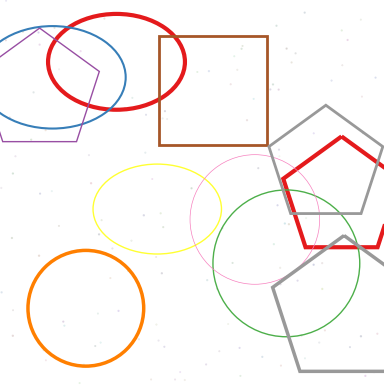[{"shape": "pentagon", "thickness": 3, "radius": 0.8, "center": [0.887, 0.487]}, {"shape": "oval", "thickness": 3, "radius": 0.89, "center": [0.303, 0.839]}, {"shape": "oval", "thickness": 1.5, "radius": 0.95, "center": [0.136, 0.799]}, {"shape": "circle", "thickness": 1, "radius": 0.95, "center": [0.744, 0.316]}, {"shape": "pentagon", "thickness": 1, "radius": 0.82, "center": [0.103, 0.764]}, {"shape": "circle", "thickness": 2.5, "radius": 0.75, "center": [0.223, 0.199]}, {"shape": "oval", "thickness": 1, "radius": 0.83, "center": [0.408, 0.457]}, {"shape": "square", "thickness": 2, "radius": 0.7, "center": [0.553, 0.765]}, {"shape": "circle", "thickness": 0.5, "radius": 0.84, "center": [0.662, 0.43]}, {"shape": "pentagon", "thickness": 2, "radius": 0.78, "center": [0.846, 0.571]}, {"shape": "pentagon", "thickness": 2.5, "radius": 0.98, "center": [0.894, 0.193]}]